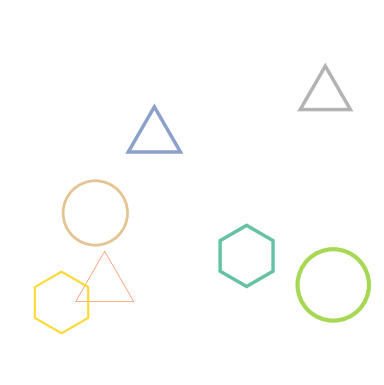[{"shape": "hexagon", "thickness": 2.5, "radius": 0.4, "center": [0.64, 0.335]}, {"shape": "triangle", "thickness": 0.5, "radius": 0.44, "center": [0.272, 0.26]}, {"shape": "triangle", "thickness": 2.5, "radius": 0.39, "center": [0.401, 0.644]}, {"shape": "circle", "thickness": 3, "radius": 0.46, "center": [0.866, 0.26]}, {"shape": "hexagon", "thickness": 1.5, "radius": 0.4, "center": [0.16, 0.214]}, {"shape": "circle", "thickness": 2, "radius": 0.42, "center": [0.248, 0.447]}, {"shape": "triangle", "thickness": 2.5, "radius": 0.38, "center": [0.845, 0.753]}]